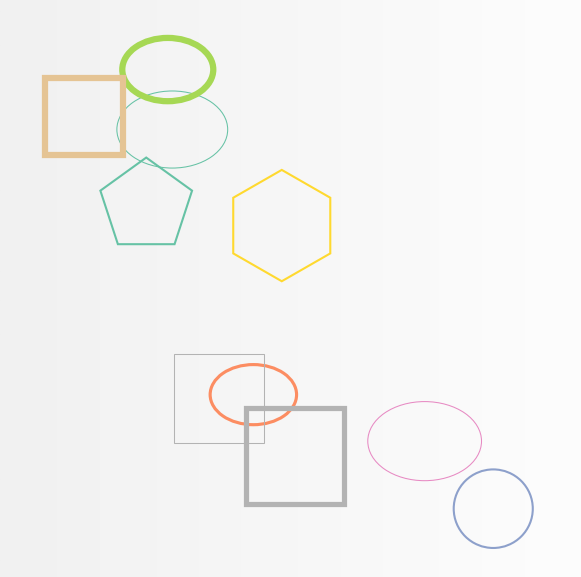[{"shape": "pentagon", "thickness": 1, "radius": 0.41, "center": [0.252, 0.643]}, {"shape": "oval", "thickness": 0.5, "radius": 0.48, "center": [0.296, 0.775]}, {"shape": "oval", "thickness": 1.5, "radius": 0.37, "center": [0.436, 0.316]}, {"shape": "circle", "thickness": 1, "radius": 0.34, "center": [0.849, 0.118]}, {"shape": "oval", "thickness": 0.5, "radius": 0.49, "center": [0.731, 0.235]}, {"shape": "oval", "thickness": 3, "radius": 0.39, "center": [0.289, 0.879]}, {"shape": "hexagon", "thickness": 1, "radius": 0.48, "center": [0.485, 0.609]}, {"shape": "square", "thickness": 3, "radius": 0.34, "center": [0.145, 0.798]}, {"shape": "square", "thickness": 2.5, "radius": 0.42, "center": [0.508, 0.209]}, {"shape": "square", "thickness": 0.5, "radius": 0.39, "center": [0.376, 0.308]}]